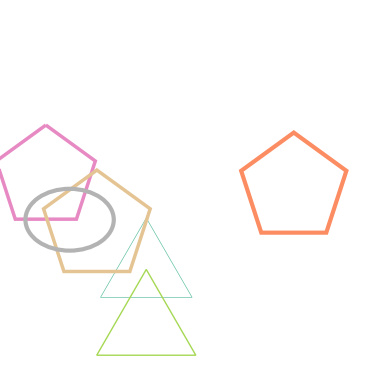[{"shape": "triangle", "thickness": 0.5, "radius": 0.69, "center": [0.38, 0.296]}, {"shape": "pentagon", "thickness": 3, "radius": 0.72, "center": [0.763, 0.512]}, {"shape": "pentagon", "thickness": 2.5, "radius": 0.68, "center": [0.119, 0.54]}, {"shape": "triangle", "thickness": 1, "radius": 0.74, "center": [0.38, 0.152]}, {"shape": "pentagon", "thickness": 2.5, "radius": 0.73, "center": [0.252, 0.413]}, {"shape": "oval", "thickness": 3, "radius": 0.57, "center": [0.181, 0.429]}]